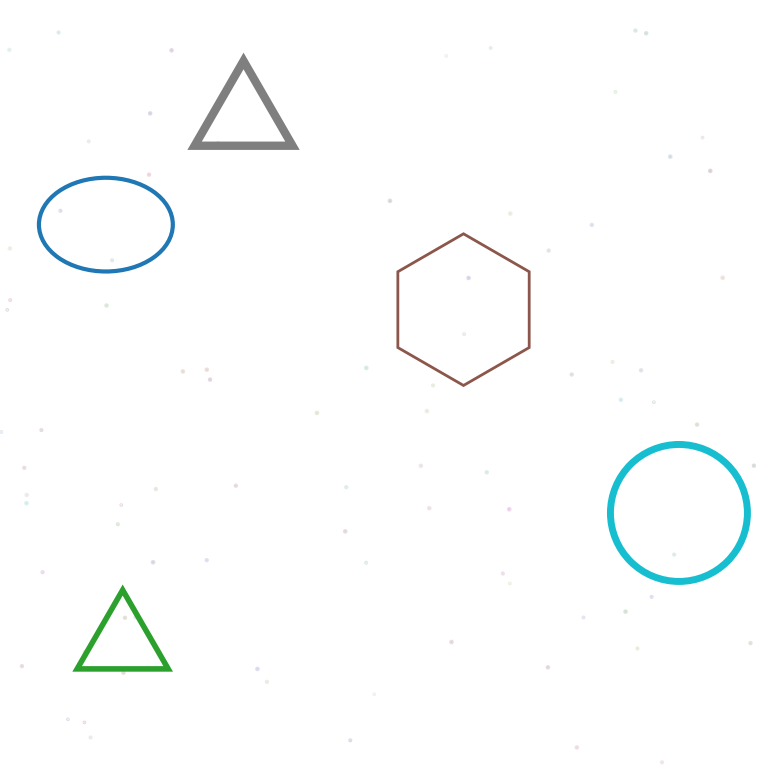[{"shape": "oval", "thickness": 1.5, "radius": 0.43, "center": [0.138, 0.708]}, {"shape": "triangle", "thickness": 2, "radius": 0.34, "center": [0.159, 0.165]}, {"shape": "hexagon", "thickness": 1, "radius": 0.49, "center": [0.602, 0.598]}, {"shape": "triangle", "thickness": 3, "radius": 0.37, "center": [0.316, 0.847]}, {"shape": "circle", "thickness": 2.5, "radius": 0.44, "center": [0.882, 0.334]}]